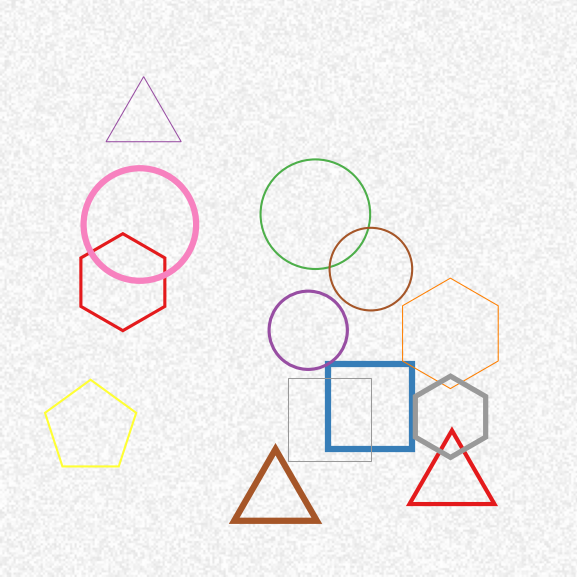[{"shape": "triangle", "thickness": 2, "radius": 0.42, "center": [0.783, 0.169]}, {"shape": "hexagon", "thickness": 1.5, "radius": 0.42, "center": [0.213, 0.511]}, {"shape": "square", "thickness": 3, "radius": 0.37, "center": [0.64, 0.295]}, {"shape": "circle", "thickness": 1, "radius": 0.47, "center": [0.546, 0.628]}, {"shape": "circle", "thickness": 1.5, "radius": 0.34, "center": [0.534, 0.427]}, {"shape": "triangle", "thickness": 0.5, "radius": 0.38, "center": [0.249, 0.791]}, {"shape": "hexagon", "thickness": 0.5, "radius": 0.48, "center": [0.78, 0.422]}, {"shape": "pentagon", "thickness": 1, "radius": 0.41, "center": [0.157, 0.259]}, {"shape": "triangle", "thickness": 3, "radius": 0.41, "center": [0.477, 0.139]}, {"shape": "circle", "thickness": 1, "radius": 0.36, "center": [0.642, 0.533]}, {"shape": "circle", "thickness": 3, "radius": 0.49, "center": [0.242, 0.61]}, {"shape": "square", "thickness": 0.5, "radius": 0.36, "center": [0.57, 0.272]}, {"shape": "hexagon", "thickness": 2.5, "radius": 0.35, "center": [0.78, 0.277]}]